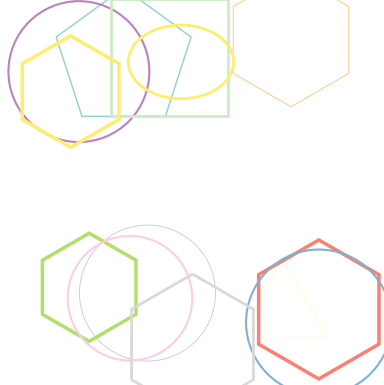[{"shape": "pentagon", "thickness": 1, "radius": 0.92, "center": [0.321, 0.847]}, {"shape": "triangle", "thickness": 0.5, "radius": 0.68, "center": [0.734, 0.191]}, {"shape": "circle", "thickness": 0.5, "radius": 0.88, "center": [0.383, 0.239]}, {"shape": "hexagon", "thickness": 2.5, "radius": 0.9, "center": [0.828, 0.196]}, {"shape": "circle", "thickness": 1.5, "radius": 0.95, "center": [0.828, 0.163]}, {"shape": "hexagon", "thickness": 0.5, "radius": 0.87, "center": [0.756, 0.896]}, {"shape": "hexagon", "thickness": 2.5, "radius": 0.7, "center": [0.232, 0.254]}, {"shape": "circle", "thickness": 1.5, "radius": 0.81, "center": [0.338, 0.225]}, {"shape": "hexagon", "thickness": 2, "radius": 0.91, "center": [0.5, 0.105]}, {"shape": "circle", "thickness": 1.5, "radius": 0.91, "center": [0.205, 0.814]}, {"shape": "square", "thickness": 2, "radius": 0.76, "center": [0.441, 0.851]}, {"shape": "hexagon", "thickness": 2.5, "radius": 0.72, "center": [0.183, 0.762]}, {"shape": "oval", "thickness": 2, "radius": 0.68, "center": [0.47, 0.839]}]